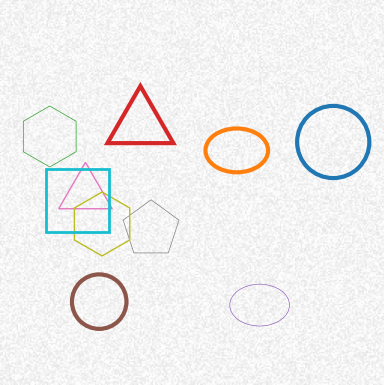[{"shape": "circle", "thickness": 3, "radius": 0.47, "center": [0.866, 0.631]}, {"shape": "oval", "thickness": 3, "radius": 0.41, "center": [0.615, 0.609]}, {"shape": "hexagon", "thickness": 0.5, "radius": 0.4, "center": [0.129, 0.645]}, {"shape": "triangle", "thickness": 3, "radius": 0.49, "center": [0.365, 0.678]}, {"shape": "oval", "thickness": 0.5, "radius": 0.39, "center": [0.674, 0.207]}, {"shape": "circle", "thickness": 3, "radius": 0.35, "center": [0.258, 0.217]}, {"shape": "triangle", "thickness": 1, "radius": 0.4, "center": [0.222, 0.498]}, {"shape": "pentagon", "thickness": 0.5, "radius": 0.38, "center": [0.392, 0.405]}, {"shape": "hexagon", "thickness": 1, "radius": 0.42, "center": [0.265, 0.418]}, {"shape": "square", "thickness": 2, "radius": 0.41, "center": [0.201, 0.48]}]